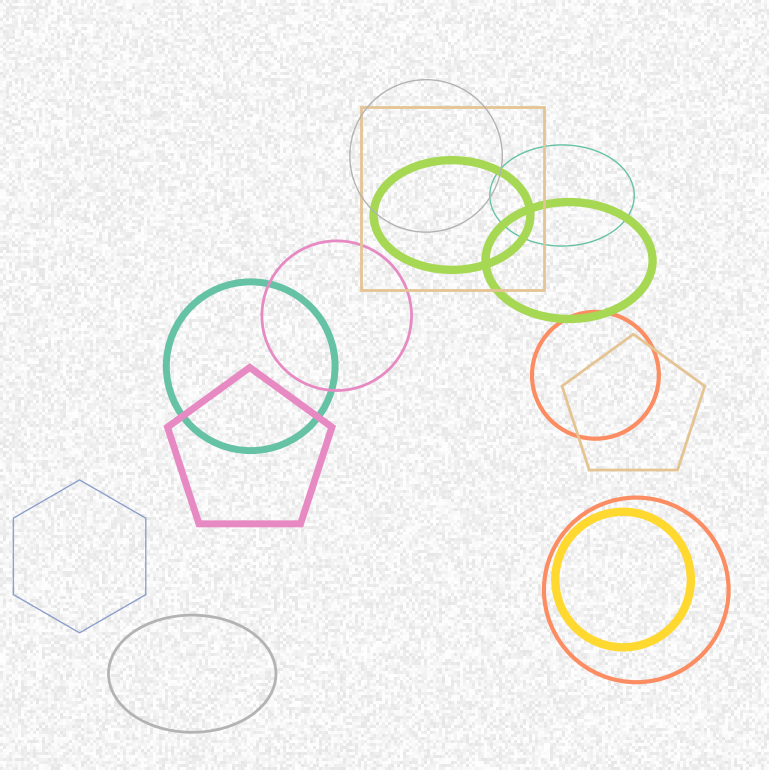[{"shape": "circle", "thickness": 2.5, "radius": 0.55, "center": [0.326, 0.524]}, {"shape": "oval", "thickness": 0.5, "radius": 0.47, "center": [0.73, 0.746]}, {"shape": "circle", "thickness": 1.5, "radius": 0.41, "center": [0.773, 0.513]}, {"shape": "circle", "thickness": 1.5, "radius": 0.6, "center": [0.826, 0.234]}, {"shape": "hexagon", "thickness": 0.5, "radius": 0.5, "center": [0.103, 0.277]}, {"shape": "circle", "thickness": 1, "radius": 0.49, "center": [0.437, 0.59]}, {"shape": "pentagon", "thickness": 2.5, "radius": 0.56, "center": [0.324, 0.411]}, {"shape": "oval", "thickness": 3, "radius": 0.51, "center": [0.587, 0.721]}, {"shape": "oval", "thickness": 3, "radius": 0.54, "center": [0.739, 0.662]}, {"shape": "circle", "thickness": 3, "radius": 0.44, "center": [0.809, 0.247]}, {"shape": "square", "thickness": 1, "radius": 0.59, "center": [0.588, 0.743]}, {"shape": "pentagon", "thickness": 1, "radius": 0.49, "center": [0.823, 0.468]}, {"shape": "oval", "thickness": 1, "radius": 0.54, "center": [0.25, 0.125]}, {"shape": "circle", "thickness": 0.5, "radius": 0.5, "center": [0.553, 0.798]}]